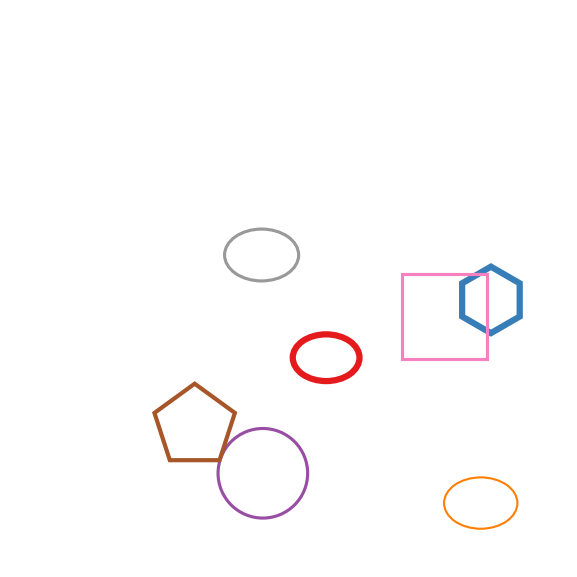[{"shape": "oval", "thickness": 3, "radius": 0.29, "center": [0.565, 0.38]}, {"shape": "hexagon", "thickness": 3, "radius": 0.29, "center": [0.85, 0.48]}, {"shape": "circle", "thickness": 1.5, "radius": 0.39, "center": [0.455, 0.18]}, {"shape": "oval", "thickness": 1, "radius": 0.32, "center": [0.832, 0.128]}, {"shape": "pentagon", "thickness": 2, "radius": 0.37, "center": [0.337, 0.262]}, {"shape": "square", "thickness": 1.5, "radius": 0.37, "center": [0.77, 0.451]}, {"shape": "oval", "thickness": 1.5, "radius": 0.32, "center": [0.453, 0.558]}]